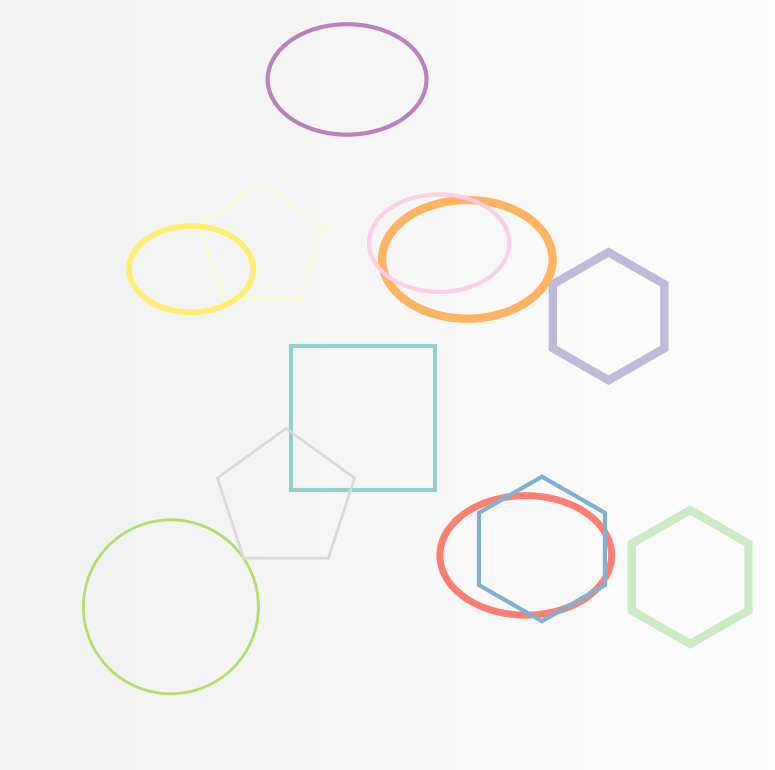[{"shape": "square", "thickness": 1.5, "radius": 0.47, "center": [0.468, 0.457]}, {"shape": "pentagon", "thickness": 0.5, "radius": 0.42, "center": [0.337, 0.68]}, {"shape": "hexagon", "thickness": 3, "radius": 0.42, "center": [0.785, 0.589]}, {"shape": "oval", "thickness": 2.5, "radius": 0.55, "center": [0.678, 0.279]}, {"shape": "hexagon", "thickness": 1.5, "radius": 0.47, "center": [0.699, 0.287]}, {"shape": "oval", "thickness": 3, "radius": 0.55, "center": [0.603, 0.663]}, {"shape": "circle", "thickness": 1, "radius": 0.56, "center": [0.221, 0.212]}, {"shape": "oval", "thickness": 1.5, "radius": 0.45, "center": [0.567, 0.684]}, {"shape": "pentagon", "thickness": 1, "radius": 0.47, "center": [0.369, 0.35]}, {"shape": "oval", "thickness": 1.5, "radius": 0.51, "center": [0.448, 0.897]}, {"shape": "hexagon", "thickness": 3, "radius": 0.43, "center": [0.891, 0.251]}, {"shape": "oval", "thickness": 2, "radius": 0.4, "center": [0.247, 0.65]}]